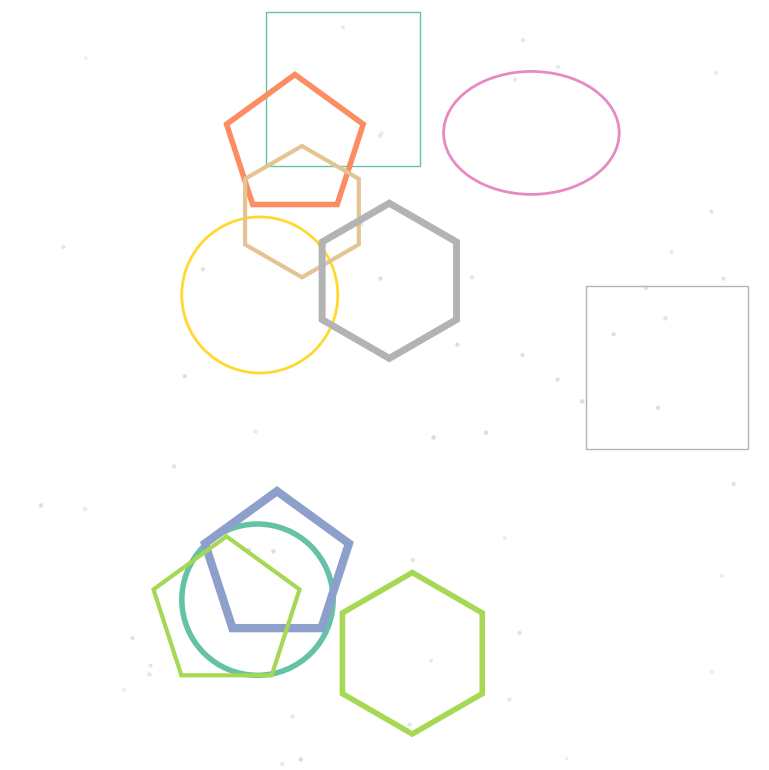[{"shape": "square", "thickness": 0.5, "radius": 0.5, "center": [0.445, 0.884]}, {"shape": "circle", "thickness": 2, "radius": 0.49, "center": [0.334, 0.221]}, {"shape": "pentagon", "thickness": 2, "radius": 0.47, "center": [0.383, 0.81]}, {"shape": "pentagon", "thickness": 3, "radius": 0.49, "center": [0.36, 0.264]}, {"shape": "oval", "thickness": 1, "radius": 0.57, "center": [0.69, 0.827]}, {"shape": "hexagon", "thickness": 2, "radius": 0.52, "center": [0.536, 0.152]}, {"shape": "pentagon", "thickness": 1.5, "radius": 0.5, "center": [0.294, 0.204]}, {"shape": "circle", "thickness": 1, "radius": 0.51, "center": [0.337, 0.617]}, {"shape": "hexagon", "thickness": 1.5, "radius": 0.43, "center": [0.392, 0.725]}, {"shape": "square", "thickness": 0.5, "radius": 0.53, "center": [0.867, 0.523]}, {"shape": "hexagon", "thickness": 2.5, "radius": 0.5, "center": [0.506, 0.635]}]